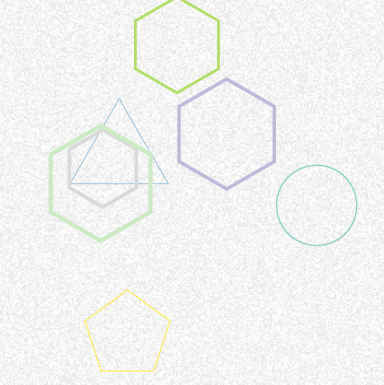[{"shape": "circle", "thickness": 1, "radius": 0.52, "center": [0.822, 0.466]}, {"shape": "hexagon", "thickness": 2.5, "radius": 0.71, "center": [0.589, 0.652]}, {"shape": "triangle", "thickness": 0.5, "radius": 0.74, "center": [0.31, 0.596]}, {"shape": "hexagon", "thickness": 2, "radius": 0.62, "center": [0.46, 0.884]}, {"shape": "hexagon", "thickness": 2.5, "radius": 0.5, "center": [0.267, 0.562]}, {"shape": "hexagon", "thickness": 3, "radius": 0.75, "center": [0.262, 0.524]}, {"shape": "pentagon", "thickness": 1, "radius": 0.58, "center": [0.331, 0.13]}]